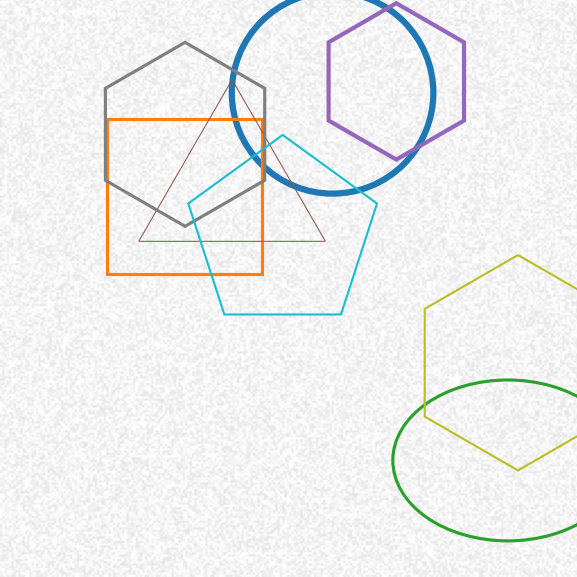[{"shape": "circle", "thickness": 3, "radius": 0.87, "center": [0.576, 0.838]}, {"shape": "square", "thickness": 1.5, "radius": 0.67, "center": [0.32, 0.659]}, {"shape": "oval", "thickness": 1.5, "radius": 1.0, "center": [0.879, 0.202]}, {"shape": "hexagon", "thickness": 2, "radius": 0.68, "center": [0.686, 0.858]}, {"shape": "triangle", "thickness": 0.5, "radius": 0.93, "center": [0.402, 0.675]}, {"shape": "hexagon", "thickness": 1.5, "radius": 0.8, "center": [0.32, 0.767]}, {"shape": "hexagon", "thickness": 1, "radius": 0.93, "center": [0.897, 0.371]}, {"shape": "pentagon", "thickness": 1, "radius": 0.86, "center": [0.489, 0.594]}]